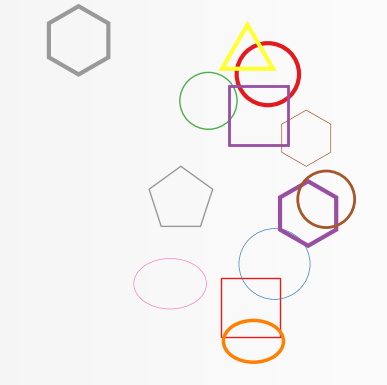[{"shape": "circle", "thickness": 3, "radius": 0.4, "center": [0.691, 0.807]}, {"shape": "square", "thickness": 1, "radius": 0.38, "center": [0.647, 0.2]}, {"shape": "circle", "thickness": 0.5, "radius": 0.46, "center": [0.708, 0.314]}, {"shape": "circle", "thickness": 1, "radius": 0.37, "center": [0.538, 0.738]}, {"shape": "hexagon", "thickness": 3, "radius": 0.42, "center": [0.795, 0.445]}, {"shape": "square", "thickness": 2, "radius": 0.38, "center": [0.668, 0.7]}, {"shape": "oval", "thickness": 2.5, "radius": 0.39, "center": [0.654, 0.113]}, {"shape": "triangle", "thickness": 3, "radius": 0.38, "center": [0.639, 0.86]}, {"shape": "circle", "thickness": 2, "radius": 0.37, "center": [0.842, 0.482]}, {"shape": "hexagon", "thickness": 0.5, "radius": 0.37, "center": [0.79, 0.641]}, {"shape": "oval", "thickness": 0.5, "radius": 0.47, "center": [0.439, 0.263]}, {"shape": "hexagon", "thickness": 3, "radius": 0.44, "center": [0.203, 0.895]}, {"shape": "pentagon", "thickness": 1, "radius": 0.43, "center": [0.467, 0.482]}]